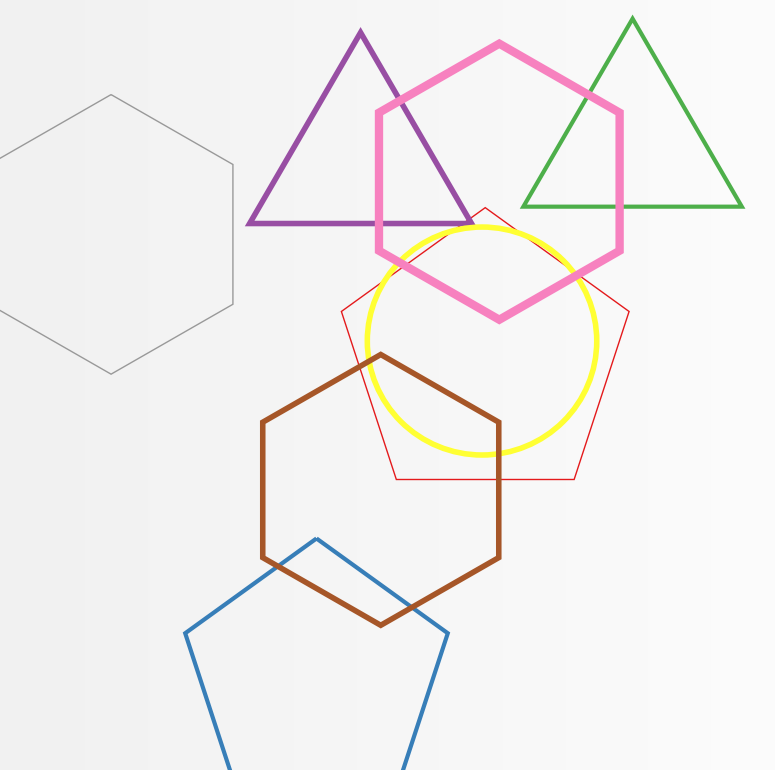[{"shape": "pentagon", "thickness": 0.5, "radius": 0.98, "center": [0.626, 0.535]}, {"shape": "pentagon", "thickness": 1.5, "radius": 0.89, "center": [0.408, 0.123]}, {"shape": "triangle", "thickness": 1.5, "radius": 0.81, "center": [0.816, 0.813]}, {"shape": "triangle", "thickness": 2, "radius": 0.83, "center": [0.465, 0.792]}, {"shape": "circle", "thickness": 2, "radius": 0.74, "center": [0.622, 0.557]}, {"shape": "hexagon", "thickness": 2, "radius": 0.88, "center": [0.491, 0.364]}, {"shape": "hexagon", "thickness": 3, "radius": 0.9, "center": [0.644, 0.764]}, {"shape": "hexagon", "thickness": 0.5, "radius": 0.91, "center": [0.143, 0.696]}]